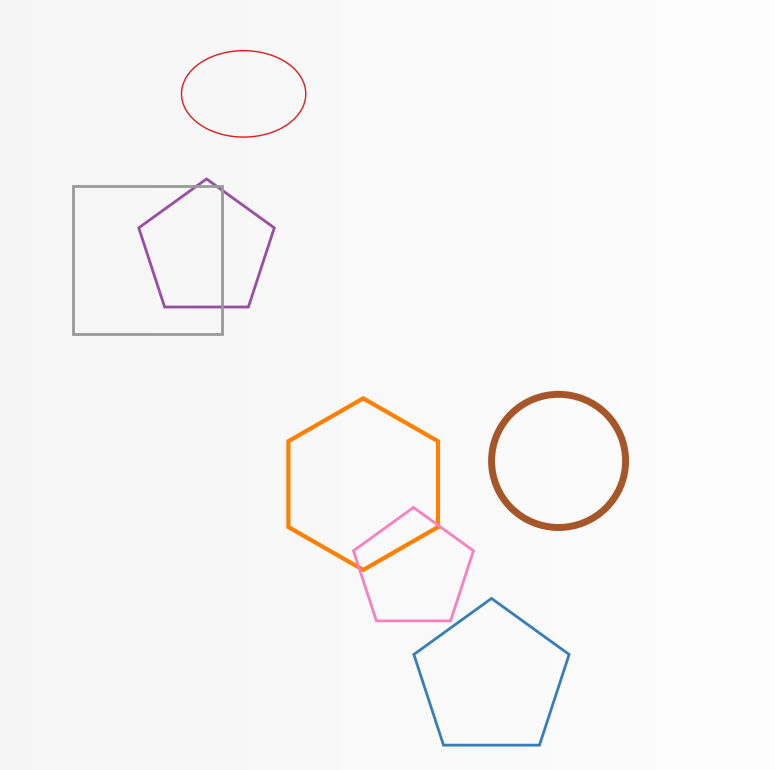[{"shape": "oval", "thickness": 0.5, "radius": 0.4, "center": [0.314, 0.878]}, {"shape": "pentagon", "thickness": 1, "radius": 0.53, "center": [0.634, 0.117]}, {"shape": "pentagon", "thickness": 1, "radius": 0.46, "center": [0.266, 0.676]}, {"shape": "hexagon", "thickness": 1.5, "radius": 0.56, "center": [0.469, 0.371]}, {"shape": "circle", "thickness": 2.5, "radius": 0.43, "center": [0.721, 0.401]}, {"shape": "pentagon", "thickness": 1, "radius": 0.41, "center": [0.534, 0.26]}, {"shape": "square", "thickness": 1, "radius": 0.48, "center": [0.19, 0.662]}]